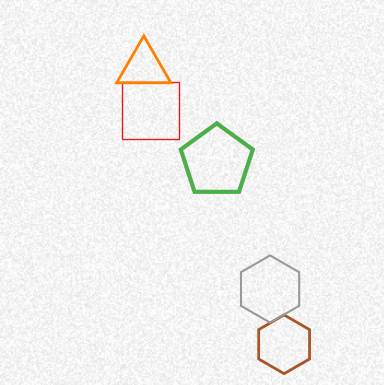[{"shape": "square", "thickness": 1, "radius": 0.37, "center": [0.392, 0.714]}, {"shape": "pentagon", "thickness": 3, "radius": 0.49, "center": [0.563, 0.581]}, {"shape": "triangle", "thickness": 2, "radius": 0.41, "center": [0.373, 0.826]}, {"shape": "hexagon", "thickness": 2, "radius": 0.38, "center": [0.738, 0.106]}, {"shape": "hexagon", "thickness": 1.5, "radius": 0.44, "center": [0.702, 0.249]}]